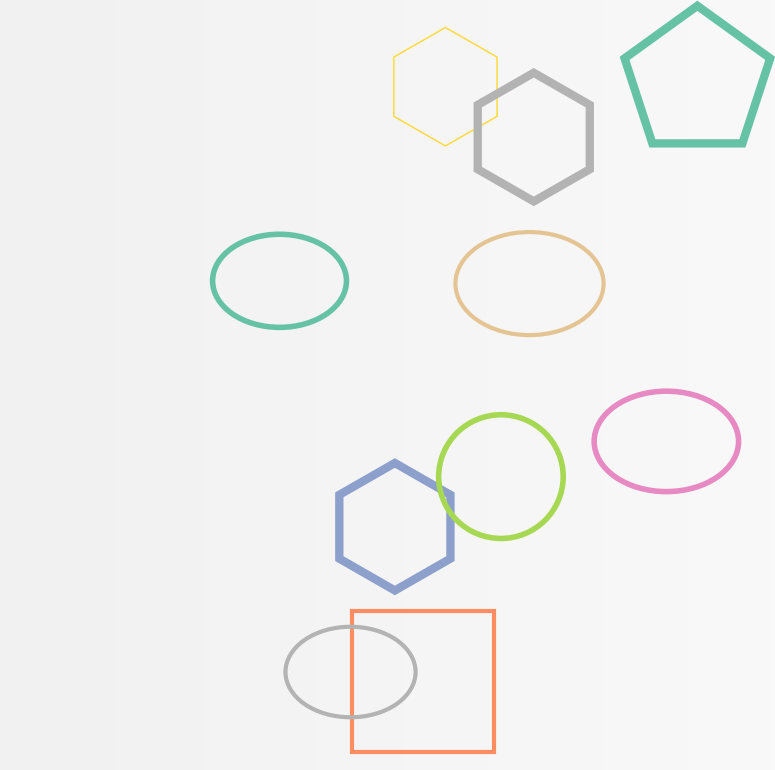[{"shape": "oval", "thickness": 2, "radius": 0.43, "center": [0.361, 0.635]}, {"shape": "pentagon", "thickness": 3, "radius": 0.49, "center": [0.9, 0.894]}, {"shape": "square", "thickness": 1.5, "radius": 0.46, "center": [0.546, 0.115]}, {"shape": "hexagon", "thickness": 3, "radius": 0.41, "center": [0.51, 0.316]}, {"shape": "oval", "thickness": 2, "radius": 0.47, "center": [0.86, 0.427]}, {"shape": "circle", "thickness": 2, "radius": 0.4, "center": [0.646, 0.381]}, {"shape": "hexagon", "thickness": 0.5, "radius": 0.38, "center": [0.575, 0.887]}, {"shape": "oval", "thickness": 1.5, "radius": 0.48, "center": [0.683, 0.632]}, {"shape": "oval", "thickness": 1.5, "radius": 0.42, "center": [0.452, 0.127]}, {"shape": "hexagon", "thickness": 3, "radius": 0.42, "center": [0.689, 0.822]}]